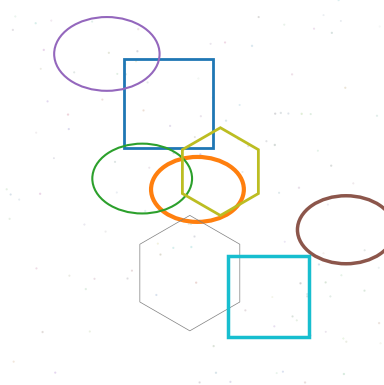[{"shape": "square", "thickness": 2, "radius": 0.57, "center": [0.438, 0.731]}, {"shape": "oval", "thickness": 3, "radius": 0.6, "center": [0.513, 0.508]}, {"shape": "oval", "thickness": 1.5, "radius": 0.65, "center": [0.369, 0.536]}, {"shape": "oval", "thickness": 1.5, "radius": 0.68, "center": [0.278, 0.86]}, {"shape": "oval", "thickness": 2.5, "radius": 0.63, "center": [0.899, 0.403]}, {"shape": "hexagon", "thickness": 0.5, "radius": 0.75, "center": [0.493, 0.291]}, {"shape": "hexagon", "thickness": 2, "radius": 0.57, "center": [0.572, 0.554]}, {"shape": "square", "thickness": 2.5, "radius": 0.52, "center": [0.697, 0.231]}]